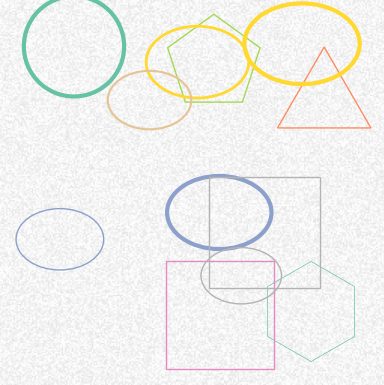[{"shape": "hexagon", "thickness": 0.5, "radius": 0.65, "center": [0.808, 0.191]}, {"shape": "circle", "thickness": 3, "radius": 0.65, "center": [0.192, 0.88]}, {"shape": "triangle", "thickness": 1, "radius": 0.7, "center": [0.842, 0.738]}, {"shape": "oval", "thickness": 3, "radius": 0.68, "center": [0.57, 0.448]}, {"shape": "oval", "thickness": 1, "radius": 0.57, "center": [0.156, 0.378]}, {"shape": "square", "thickness": 1, "radius": 0.7, "center": [0.571, 0.182]}, {"shape": "pentagon", "thickness": 1, "radius": 0.63, "center": [0.555, 0.837]}, {"shape": "oval", "thickness": 2, "radius": 0.67, "center": [0.513, 0.839]}, {"shape": "oval", "thickness": 3, "radius": 0.75, "center": [0.785, 0.886]}, {"shape": "oval", "thickness": 1.5, "radius": 0.54, "center": [0.388, 0.74]}, {"shape": "oval", "thickness": 1, "radius": 0.52, "center": [0.627, 0.284]}, {"shape": "square", "thickness": 1, "radius": 0.72, "center": [0.686, 0.396]}]